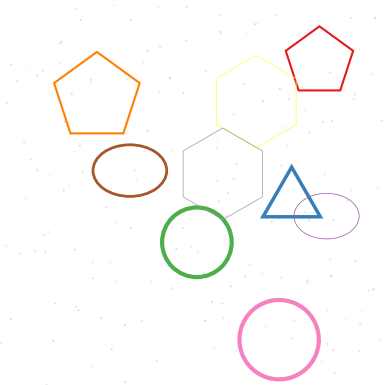[{"shape": "pentagon", "thickness": 1.5, "radius": 0.46, "center": [0.83, 0.84]}, {"shape": "triangle", "thickness": 2.5, "radius": 0.43, "center": [0.758, 0.48]}, {"shape": "circle", "thickness": 3, "radius": 0.45, "center": [0.511, 0.371]}, {"shape": "oval", "thickness": 0.5, "radius": 0.42, "center": [0.848, 0.439]}, {"shape": "pentagon", "thickness": 1.5, "radius": 0.58, "center": [0.252, 0.748]}, {"shape": "hexagon", "thickness": 0.5, "radius": 0.6, "center": [0.665, 0.736]}, {"shape": "oval", "thickness": 2, "radius": 0.48, "center": [0.337, 0.557]}, {"shape": "circle", "thickness": 3, "radius": 0.52, "center": [0.725, 0.118]}, {"shape": "hexagon", "thickness": 0.5, "radius": 0.6, "center": [0.579, 0.548]}]